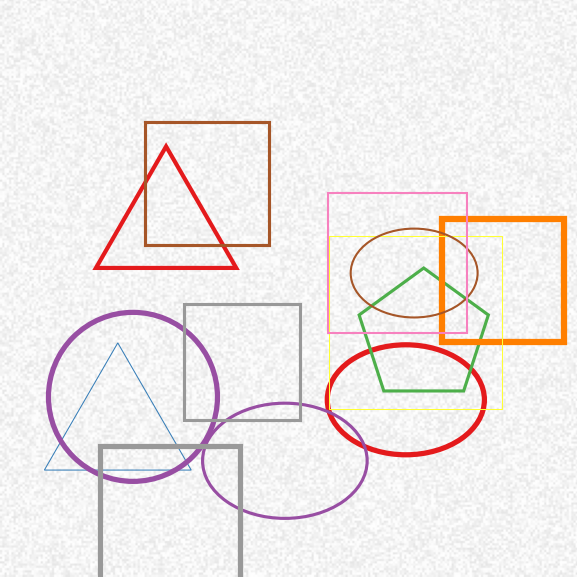[{"shape": "triangle", "thickness": 2, "radius": 0.7, "center": [0.288, 0.605]}, {"shape": "oval", "thickness": 2.5, "radius": 0.68, "center": [0.703, 0.307]}, {"shape": "triangle", "thickness": 0.5, "radius": 0.73, "center": [0.204, 0.259]}, {"shape": "pentagon", "thickness": 1.5, "radius": 0.59, "center": [0.734, 0.417]}, {"shape": "circle", "thickness": 2.5, "radius": 0.73, "center": [0.23, 0.312]}, {"shape": "oval", "thickness": 1.5, "radius": 0.71, "center": [0.493, 0.201]}, {"shape": "square", "thickness": 3, "radius": 0.53, "center": [0.871, 0.513]}, {"shape": "square", "thickness": 0.5, "radius": 0.75, "center": [0.72, 0.44]}, {"shape": "square", "thickness": 1.5, "radius": 0.54, "center": [0.359, 0.681]}, {"shape": "oval", "thickness": 1, "radius": 0.55, "center": [0.717, 0.526]}, {"shape": "square", "thickness": 1, "radius": 0.61, "center": [0.688, 0.544]}, {"shape": "square", "thickness": 2.5, "radius": 0.6, "center": [0.295, 0.106]}, {"shape": "square", "thickness": 1.5, "radius": 0.5, "center": [0.419, 0.372]}]